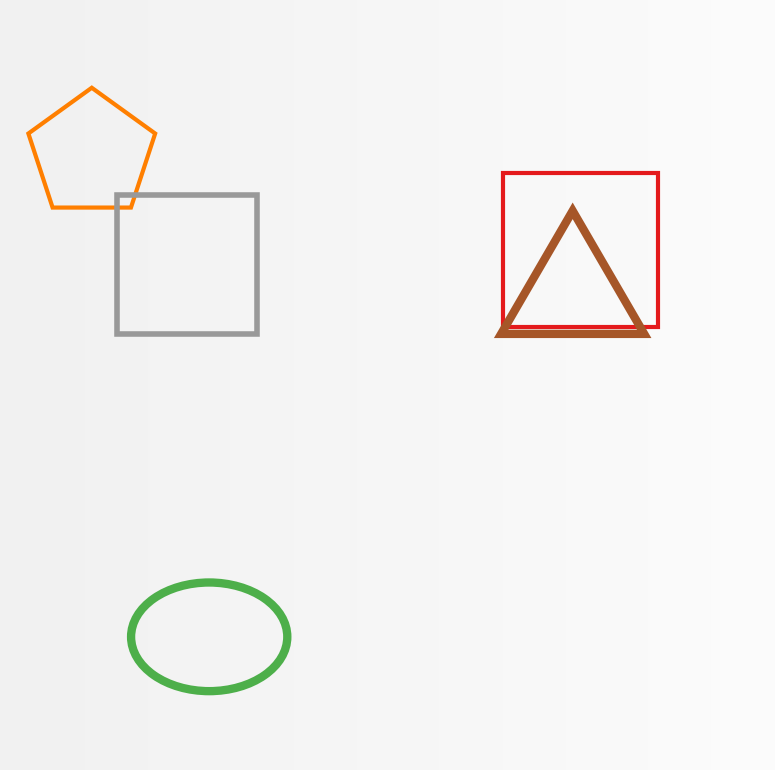[{"shape": "square", "thickness": 1.5, "radius": 0.5, "center": [0.749, 0.676]}, {"shape": "oval", "thickness": 3, "radius": 0.5, "center": [0.27, 0.173]}, {"shape": "pentagon", "thickness": 1.5, "radius": 0.43, "center": [0.118, 0.8]}, {"shape": "triangle", "thickness": 3, "radius": 0.53, "center": [0.739, 0.62]}, {"shape": "square", "thickness": 2, "radius": 0.45, "center": [0.242, 0.657]}]